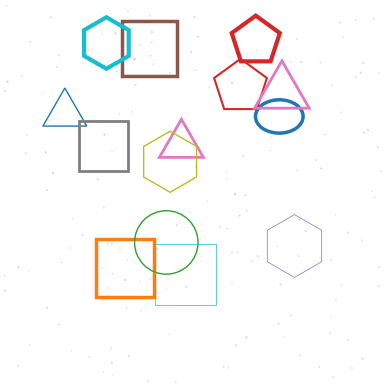[{"shape": "triangle", "thickness": 1, "radius": 0.33, "center": [0.168, 0.705]}, {"shape": "oval", "thickness": 2.5, "radius": 0.31, "center": [0.725, 0.698]}, {"shape": "square", "thickness": 2.5, "radius": 0.38, "center": [0.325, 0.303]}, {"shape": "circle", "thickness": 1, "radius": 0.41, "center": [0.432, 0.37]}, {"shape": "pentagon", "thickness": 3, "radius": 0.33, "center": [0.664, 0.894]}, {"shape": "pentagon", "thickness": 1.5, "radius": 0.36, "center": [0.625, 0.775]}, {"shape": "hexagon", "thickness": 0.5, "radius": 0.41, "center": [0.765, 0.361]}, {"shape": "square", "thickness": 2.5, "radius": 0.36, "center": [0.39, 0.875]}, {"shape": "triangle", "thickness": 2, "radius": 0.33, "center": [0.471, 0.624]}, {"shape": "triangle", "thickness": 2, "radius": 0.41, "center": [0.732, 0.76]}, {"shape": "square", "thickness": 2, "radius": 0.32, "center": [0.269, 0.621]}, {"shape": "hexagon", "thickness": 1, "radius": 0.4, "center": [0.442, 0.58]}, {"shape": "square", "thickness": 0.5, "radius": 0.4, "center": [0.481, 0.287]}, {"shape": "hexagon", "thickness": 3, "radius": 0.33, "center": [0.276, 0.888]}]